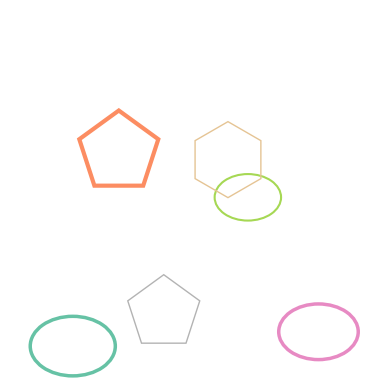[{"shape": "oval", "thickness": 2.5, "radius": 0.55, "center": [0.189, 0.101]}, {"shape": "pentagon", "thickness": 3, "radius": 0.54, "center": [0.309, 0.605]}, {"shape": "oval", "thickness": 2.5, "radius": 0.52, "center": [0.827, 0.138]}, {"shape": "oval", "thickness": 1.5, "radius": 0.43, "center": [0.644, 0.487]}, {"shape": "hexagon", "thickness": 1, "radius": 0.49, "center": [0.592, 0.585]}, {"shape": "pentagon", "thickness": 1, "radius": 0.49, "center": [0.425, 0.188]}]